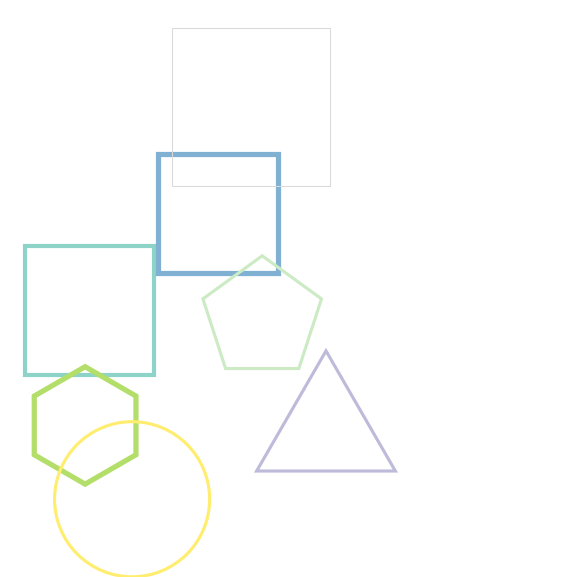[{"shape": "square", "thickness": 2, "radius": 0.56, "center": [0.156, 0.461]}, {"shape": "triangle", "thickness": 1.5, "radius": 0.69, "center": [0.565, 0.253]}, {"shape": "square", "thickness": 2.5, "radius": 0.52, "center": [0.377, 0.629]}, {"shape": "hexagon", "thickness": 2.5, "radius": 0.51, "center": [0.147, 0.262]}, {"shape": "square", "thickness": 0.5, "radius": 0.69, "center": [0.434, 0.813]}, {"shape": "pentagon", "thickness": 1.5, "radius": 0.54, "center": [0.454, 0.448]}, {"shape": "circle", "thickness": 1.5, "radius": 0.67, "center": [0.229, 0.135]}]